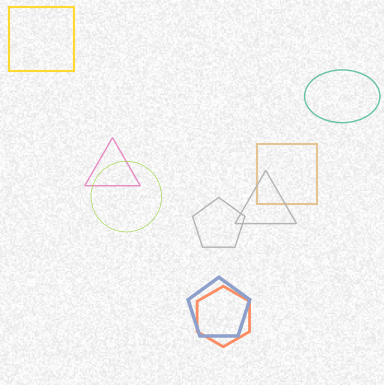[{"shape": "oval", "thickness": 1, "radius": 0.49, "center": [0.889, 0.75]}, {"shape": "hexagon", "thickness": 2, "radius": 0.39, "center": [0.58, 0.178]}, {"shape": "pentagon", "thickness": 2.5, "radius": 0.42, "center": [0.569, 0.195]}, {"shape": "triangle", "thickness": 1, "radius": 0.42, "center": [0.292, 0.559]}, {"shape": "circle", "thickness": 0.5, "radius": 0.46, "center": [0.328, 0.489]}, {"shape": "square", "thickness": 1.5, "radius": 0.42, "center": [0.108, 0.898]}, {"shape": "square", "thickness": 1.5, "radius": 0.39, "center": [0.746, 0.548]}, {"shape": "triangle", "thickness": 1, "radius": 0.46, "center": [0.69, 0.465]}, {"shape": "pentagon", "thickness": 1, "radius": 0.36, "center": [0.568, 0.416]}]